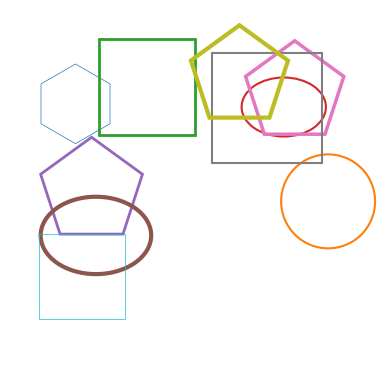[{"shape": "hexagon", "thickness": 0.5, "radius": 0.52, "center": [0.196, 0.73]}, {"shape": "circle", "thickness": 1.5, "radius": 0.61, "center": [0.852, 0.477]}, {"shape": "square", "thickness": 2, "radius": 0.62, "center": [0.382, 0.773]}, {"shape": "oval", "thickness": 1.5, "radius": 0.55, "center": [0.737, 0.722]}, {"shape": "pentagon", "thickness": 2, "radius": 0.7, "center": [0.238, 0.504]}, {"shape": "oval", "thickness": 3, "radius": 0.72, "center": [0.249, 0.388]}, {"shape": "pentagon", "thickness": 2.5, "radius": 0.67, "center": [0.765, 0.76]}, {"shape": "square", "thickness": 1.5, "radius": 0.72, "center": [0.694, 0.72]}, {"shape": "pentagon", "thickness": 3, "radius": 0.66, "center": [0.622, 0.802]}, {"shape": "square", "thickness": 0.5, "radius": 0.55, "center": [0.213, 0.282]}]